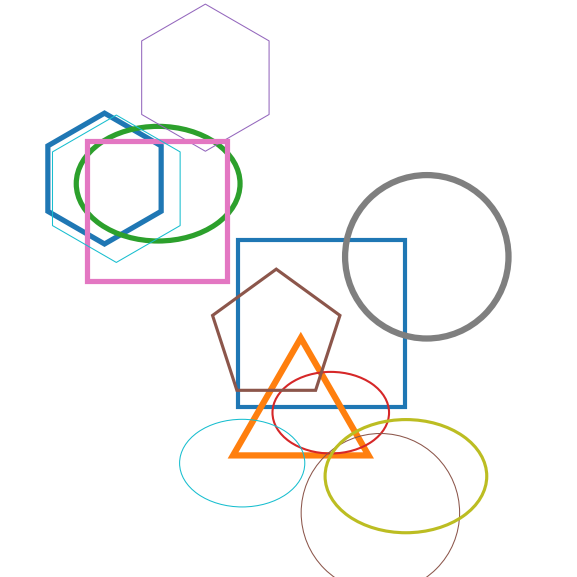[{"shape": "hexagon", "thickness": 2.5, "radius": 0.57, "center": [0.181, 0.69]}, {"shape": "square", "thickness": 2, "radius": 0.72, "center": [0.557, 0.439]}, {"shape": "triangle", "thickness": 3, "radius": 0.68, "center": [0.521, 0.278]}, {"shape": "oval", "thickness": 2.5, "radius": 0.71, "center": [0.274, 0.681]}, {"shape": "oval", "thickness": 1, "radius": 0.5, "center": [0.573, 0.285]}, {"shape": "hexagon", "thickness": 0.5, "radius": 0.64, "center": [0.356, 0.865]}, {"shape": "circle", "thickness": 0.5, "radius": 0.69, "center": [0.659, 0.111]}, {"shape": "pentagon", "thickness": 1.5, "radius": 0.58, "center": [0.478, 0.417]}, {"shape": "square", "thickness": 2.5, "radius": 0.61, "center": [0.272, 0.634]}, {"shape": "circle", "thickness": 3, "radius": 0.71, "center": [0.739, 0.554]}, {"shape": "oval", "thickness": 1.5, "radius": 0.7, "center": [0.703, 0.175]}, {"shape": "oval", "thickness": 0.5, "radius": 0.54, "center": [0.419, 0.197]}, {"shape": "hexagon", "thickness": 0.5, "radius": 0.64, "center": [0.201, 0.672]}]